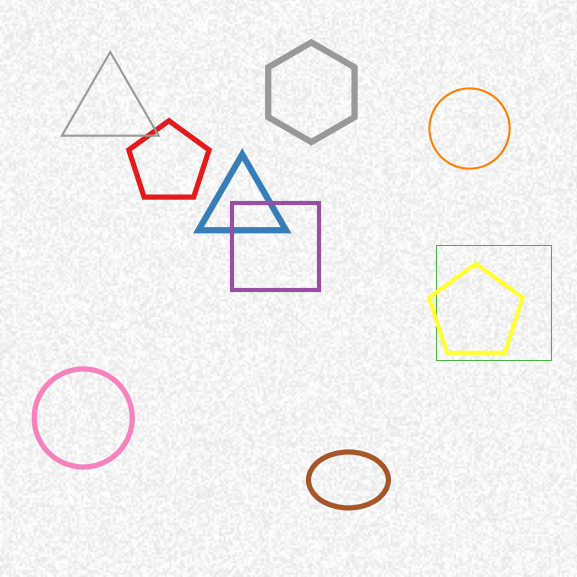[{"shape": "pentagon", "thickness": 2.5, "radius": 0.37, "center": [0.292, 0.717]}, {"shape": "triangle", "thickness": 3, "radius": 0.44, "center": [0.419, 0.644]}, {"shape": "square", "thickness": 0.5, "radius": 0.5, "center": [0.855, 0.475]}, {"shape": "square", "thickness": 2, "radius": 0.38, "center": [0.477, 0.572]}, {"shape": "circle", "thickness": 1, "radius": 0.35, "center": [0.813, 0.777]}, {"shape": "pentagon", "thickness": 2, "radius": 0.43, "center": [0.824, 0.457]}, {"shape": "oval", "thickness": 2.5, "radius": 0.35, "center": [0.603, 0.168]}, {"shape": "circle", "thickness": 2.5, "radius": 0.42, "center": [0.144, 0.275]}, {"shape": "hexagon", "thickness": 3, "radius": 0.43, "center": [0.539, 0.839]}, {"shape": "triangle", "thickness": 1, "radius": 0.48, "center": [0.191, 0.812]}]